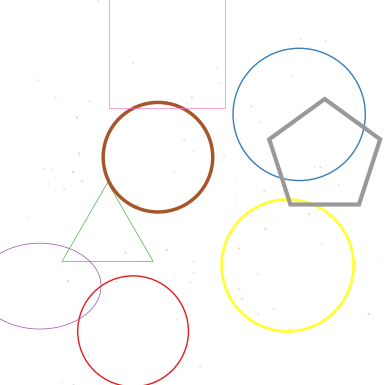[{"shape": "circle", "thickness": 1, "radius": 0.72, "center": [0.346, 0.14]}, {"shape": "circle", "thickness": 1, "radius": 0.86, "center": [0.777, 0.703]}, {"shape": "triangle", "thickness": 0.5, "radius": 0.68, "center": [0.279, 0.389]}, {"shape": "oval", "thickness": 0.5, "radius": 0.8, "center": [0.103, 0.257]}, {"shape": "circle", "thickness": 2, "radius": 0.86, "center": [0.747, 0.311]}, {"shape": "circle", "thickness": 2.5, "radius": 0.71, "center": [0.41, 0.592]}, {"shape": "square", "thickness": 0.5, "radius": 0.75, "center": [0.433, 0.869]}, {"shape": "pentagon", "thickness": 3, "radius": 0.76, "center": [0.843, 0.591]}]